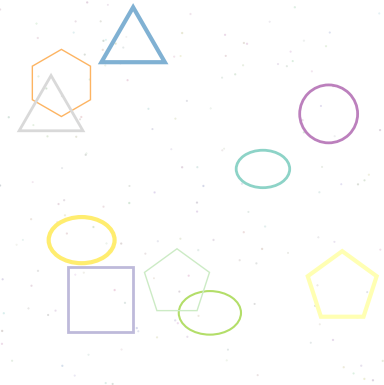[{"shape": "oval", "thickness": 2, "radius": 0.35, "center": [0.683, 0.561]}, {"shape": "pentagon", "thickness": 3, "radius": 0.47, "center": [0.889, 0.253]}, {"shape": "square", "thickness": 2, "radius": 0.42, "center": [0.262, 0.223]}, {"shape": "triangle", "thickness": 3, "radius": 0.48, "center": [0.346, 0.886]}, {"shape": "hexagon", "thickness": 1, "radius": 0.44, "center": [0.159, 0.785]}, {"shape": "oval", "thickness": 1.5, "radius": 0.4, "center": [0.545, 0.187]}, {"shape": "triangle", "thickness": 2, "radius": 0.48, "center": [0.133, 0.708]}, {"shape": "circle", "thickness": 2, "radius": 0.38, "center": [0.854, 0.704]}, {"shape": "pentagon", "thickness": 1, "radius": 0.44, "center": [0.46, 0.265]}, {"shape": "oval", "thickness": 3, "radius": 0.43, "center": [0.212, 0.376]}]